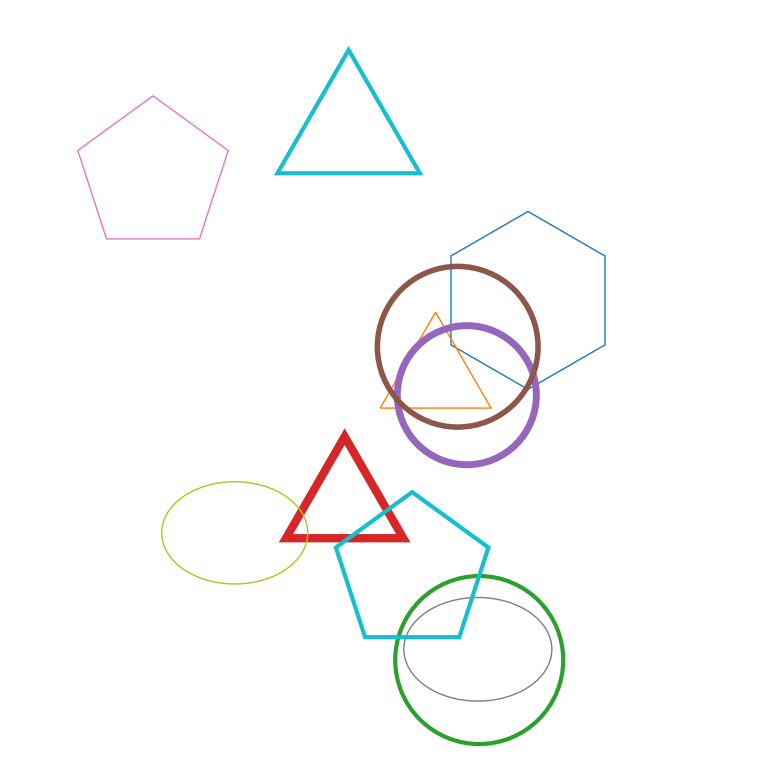[{"shape": "hexagon", "thickness": 0.5, "radius": 0.58, "center": [0.686, 0.61]}, {"shape": "triangle", "thickness": 0.5, "radius": 0.42, "center": [0.566, 0.512]}, {"shape": "circle", "thickness": 1.5, "radius": 0.55, "center": [0.622, 0.143]}, {"shape": "triangle", "thickness": 3, "radius": 0.44, "center": [0.448, 0.345]}, {"shape": "circle", "thickness": 2.5, "radius": 0.45, "center": [0.606, 0.487]}, {"shape": "circle", "thickness": 2, "radius": 0.52, "center": [0.594, 0.55]}, {"shape": "pentagon", "thickness": 0.5, "radius": 0.51, "center": [0.199, 0.773]}, {"shape": "oval", "thickness": 0.5, "radius": 0.48, "center": [0.621, 0.157]}, {"shape": "oval", "thickness": 0.5, "radius": 0.47, "center": [0.305, 0.308]}, {"shape": "pentagon", "thickness": 1.5, "radius": 0.52, "center": [0.535, 0.257]}, {"shape": "triangle", "thickness": 1.5, "radius": 0.53, "center": [0.453, 0.828]}]